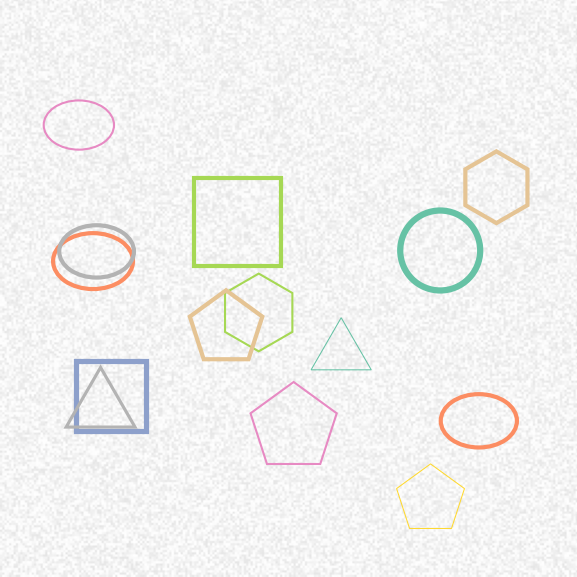[{"shape": "triangle", "thickness": 0.5, "radius": 0.3, "center": [0.591, 0.389]}, {"shape": "circle", "thickness": 3, "radius": 0.35, "center": [0.762, 0.565]}, {"shape": "oval", "thickness": 2, "radius": 0.35, "center": [0.161, 0.547]}, {"shape": "oval", "thickness": 2, "radius": 0.33, "center": [0.829, 0.27]}, {"shape": "square", "thickness": 2.5, "radius": 0.3, "center": [0.193, 0.314]}, {"shape": "pentagon", "thickness": 1, "radius": 0.39, "center": [0.508, 0.259]}, {"shape": "oval", "thickness": 1, "radius": 0.3, "center": [0.137, 0.783]}, {"shape": "hexagon", "thickness": 1, "radius": 0.34, "center": [0.448, 0.458]}, {"shape": "square", "thickness": 2, "radius": 0.38, "center": [0.412, 0.615]}, {"shape": "pentagon", "thickness": 0.5, "radius": 0.31, "center": [0.746, 0.134]}, {"shape": "pentagon", "thickness": 2, "radius": 0.33, "center": [0.391, 0.43]}, {"shape": "hexagon", "thickness": 2, "radius": 0.31, "center": [0.86, 0.675]}, {"shape": "oval", "thickness": 2, "radius": 0.32, "center": [0.167, 0.564]}, {"shape": "triangle", "thickness": 1.5, "radius": 0.34, "center": [0.174, 0.294]}]